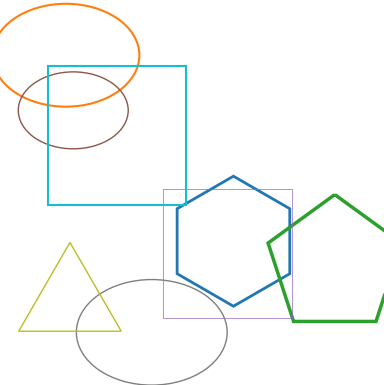[{"shape": "hexagon", "thickness": 2, "radius": 0.84, "center": [0.606, 0.373]}, {"shape": "oval", "thickness": 1.5, "radius": 0.95, "center": [0.171, 0.857]}, {"shape": "pentagon", "thickness": 2.5, "radius": 0.91, "center": [0.87, 0.312]}, {"shape": "square", "thickness": 0.5, "radius": 0.84, "center": [0.59, 0.341]}, {"shape": "oval", "thickness": 1, "radius": 0.71, "center": [0.19, 0.713]}, {"shape": "oval", "thickness": 1, "radius": 0.98, "center": [0.394, 0.137]}, {"shape": "triangle", "thickness": 1, "radius": 0.77, "center": [0.182, 0.217]}, {"shape": "square", "thickness": 1.5, "radius": 0.9, "center": [0.305, 0.648]}]